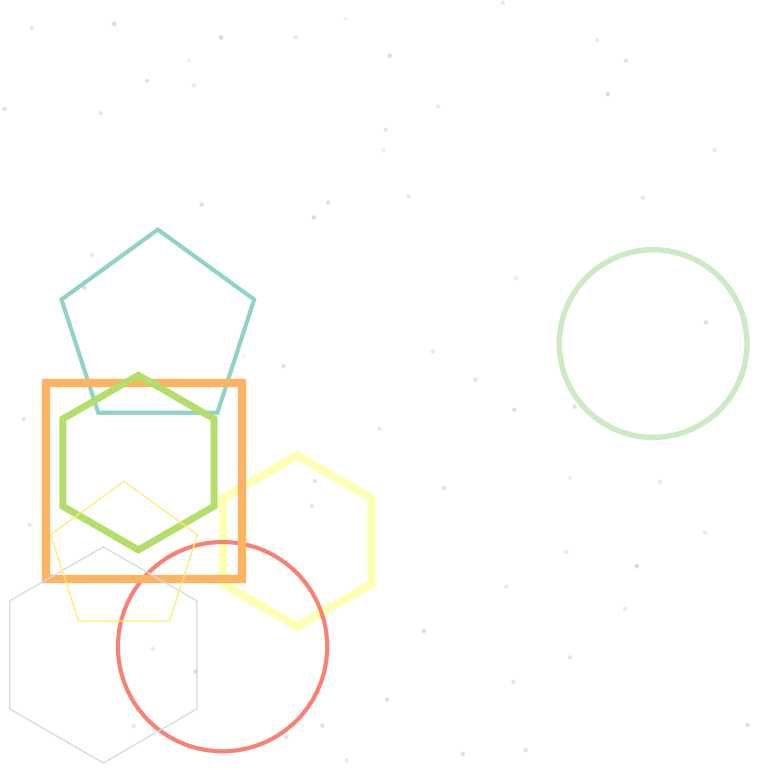[{"shape": "pentagon", "thickness": 1.5, "radius": 0.66, "center": [0.205, 0.57]}, {"shape": "hexagon", "thickness": 3, "radius": 0.56, "center": [0.386, 0.297]}, {"shape": "circle", "thickness": 1.5, "radius": 0.68, "center": [0.289, 0.16]}, {"shape": "square", "thickness": 3, "radius": 0.64, "center": [0.187, 0.375]}, {"shape": "hexagon", "thickness": 2.5, "radius": 0.57, "center": [0.18, 0.399]}, {"shape": "hexagon", "thickness": 0.5, "radius": 0.7, "center": [0.134, 0.149]}, {"shape": "circle", "thickness": 2, "radius": 0.61, "center": [0.848, 0.554]}, {"shape": "pentagon", "thickness": 0.5, "radius": 0.5, "center": [0.161, 0.275]}]